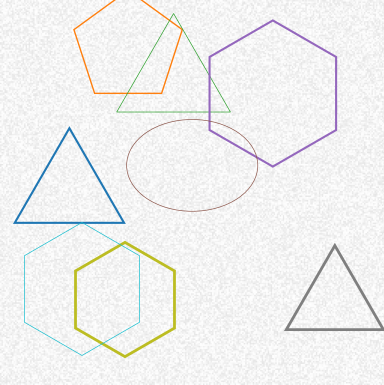[{"shape": "triangle", "thickness": 1.5, "radius": 0.82, "center": [0.18, 0.503]}, {"shape": "pentagon", "thickness": 1, "radius": 0.74, "center": [0.333, 0.877]}, {"shape": "triangle", "thickness": 0.5, "radius": 0.85, "center": [0.451, 0.794]}, {"shape": "hexagon", "thickness": 1.5, "radius": 0.95, "center": [0.709, 0.757]}, {"shape": "oval", "thickness": 0.5, "radius": 0.85, "center": [0.499, 0.57]}, {"shape": "triangle", "thickness": 2, "radius": 0.73, "center": [0.87, 0.217]}, {"shape": "hexagon", "thickness": 2, "radius": 0.74, "center": [0.325, 0.222]}, {"shape": "hexagon", "thickness": 0.5, "radius": 0.86, "center": [0.213, 0.249]}]